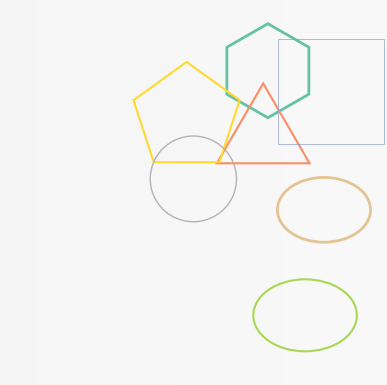[{"shape": "hexagon", "thickness": 2, "radius": 0.61, "center": [0.691, 0.816]}, {"shape": "triangle", "thickness": 1.5, "radius": 0.69, "center": [0.679, 0.645]}, {"shape": "square", "thickness": 0.5, "radius": 0.68, "center": [0.855, 0.763]}, {"shape": "oval", "thickness": 1.5, "radius": 0.67, "center": [0.787, 0.181]}, {"shape": "pentagon", "thickness": 1.5, "radius": 0.72, "center": [0.482, 0.695]}, {"shape": "oval", "thickness": 2, "radius": 0.6, "center": [0.836, 0.455]}, {"shape": "circle", "thickness": 1, "radius": 0.56, "center": [0.499, 0.535]}]